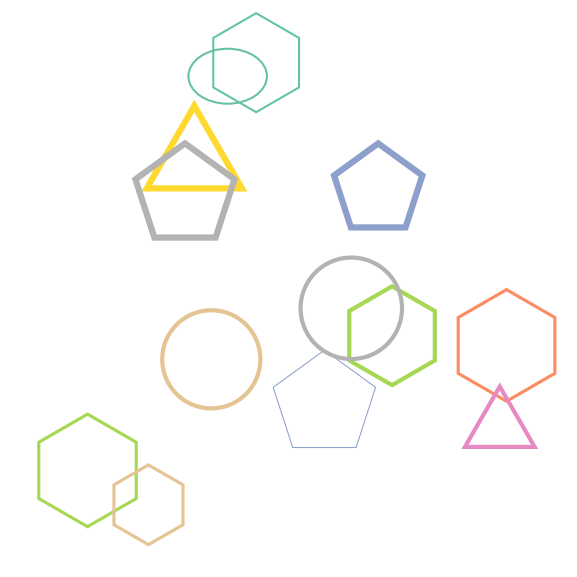[{"shape": "hexagon", "thickness": 1, "radius": 0.43, "center": [0.444, 0.891]}, {"shape": "oval", "thickness": 1, "radius": 0.34, "center": [0.394, 0.867]}, {"shape": "hexagon", "thickness": 1.5, "radius": 0.48, "center": [0.877, 0.401]}, {"shape": "pentagon", "thickness": 3, "radius": 0.4, "center": [0.655, 0.67]}, {"shape": "pentagon", "thickness": 0.5, "radius": 0.47, "center": [0.562, 0.3]}, {"shape": "triangle", "thickness": 2, "radius": 0.35, "center": [0.865, 0.26]}, {"shape": "hexagon", "thickness": 1.5, "radius": 0.49, "center": [0.152, 0.185]}, {"shape": "hexagon", "thickness": 2, "radius": 0.43, "center": [0.679, 0.418]}, {"shape": "triangle", "thickness": 3, "radius": 0.48, "center": [0.336, 0.721]}, {"shape": "circle", "thickness": 2, "radius": 0.42, "center": [0.366, 0.377]}, {"shape": "hexagon", "thickness": 1.5, "radius": 0.35, "center": [0.257, 0.125]}, {"shape": "pentagon", "thickness": 3, "radius": 0.45, "center": [0.32, 0.661]}, {"shape": "circle", "thickness": 2, "radius": 0.44, "center": [0.608, 0.465]}]